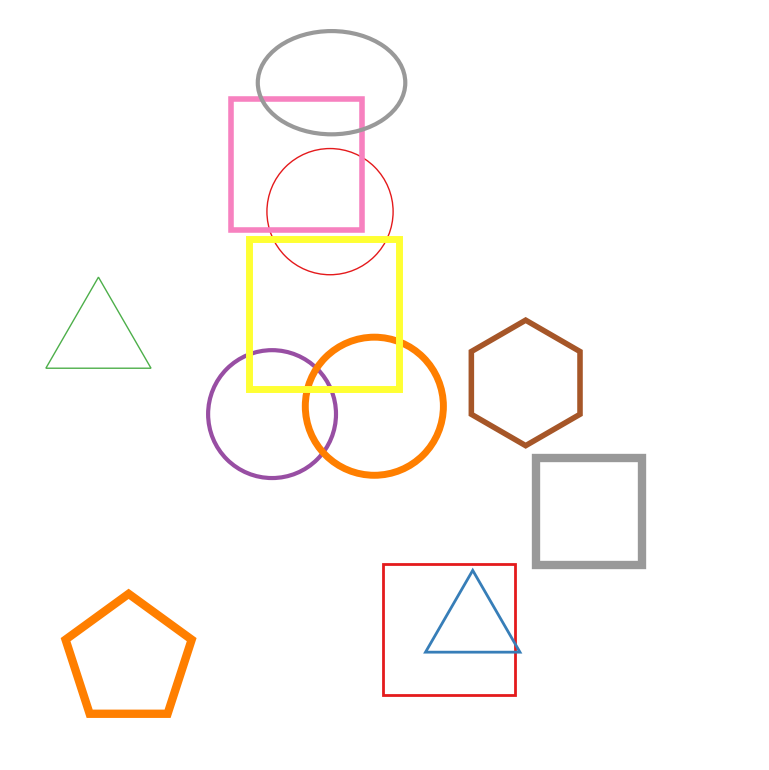[{"shape": "circle", "thickness": 0.5, "radius": 0.41, "center": [0.429, 0.725]}, {"shape": "square", "thickness": 1, "radius": 0.43, "center": [0.583, 0.183]}, {"shape": "triangle", "thickness": 1, "radius": 0.35, "center": [0.614, 0.188]}, {"shape": "triangle", "thickness": 0.5, "radius": 0.39, "center": [0.128, 0.561]}, {"shape": "circle", "thickness": 1.5, "radius": 0.42, "center": [0.353, 0.462]}, {"shape": "pentagon", "thickness": 3, "radius": 0.43, "center": [0.167, 0.143]}, {"shape": "circle", "thickness": 2.5, "radius": 0.45, "center": [0.486, 0.472]}, {"shape": "square", "thickness": 2.5, "radius": 0.49, "center": [0.42, 0.592]}, {"shape": "hexagon", "thickness": 2, "radius": 0.41, "center": [0.683, 0.503]}, {"shape": "square", "thickness": 2, "radius": 0.43, "center": [0.386, 0.786]}, {"shape": "oval", "thickness": 1.5, "radius": 0.48, "center": [0.431, 0.893]}, {"shape": "square", "thickness": 3, "radius": 0.35, "center": [0.765, 0.336]}]